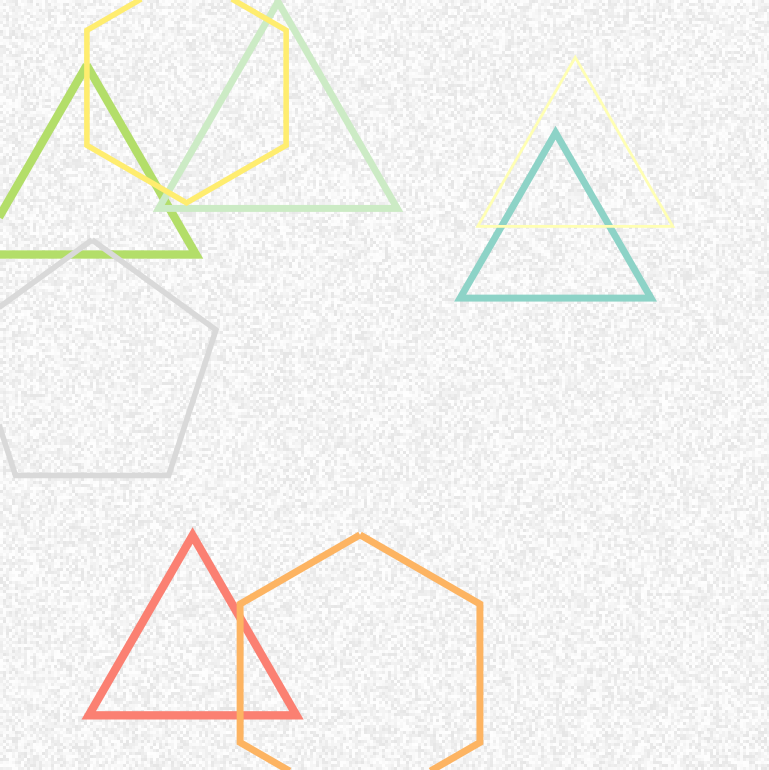[{"shape": "triangle", "thickness": 2.5, "radius": 0.72, "center": [0.722, 0.684]}, {"shape": "triangle", "thickness": 1, "radius": 0.73, "center": [0.747, 0.779]}, {"shape": "triangle", "thickness": 3, "radius": 0.78, "center": [0.25, 0.149]}, {"shape": "hexagon", "thickness": 2.5, "radius": 0.9, "center": [0.468, 0.126]}, {"shape": "triangle", "thickness": 3, "radius": 0.82, "center": [0.113, 0.751]}, {"shape": "pentagon", "thickness": 2, "radius": 0.85, "center": [0.12, 0.519]}, {"shape": "triangle", "thickness": 2.5, "radius": 0.89, "center": [0.361, 0.819]}, {"shape": "hexagon", "thickness": 2, "radius": 0.75, "center": [0.242, 0.886]}]